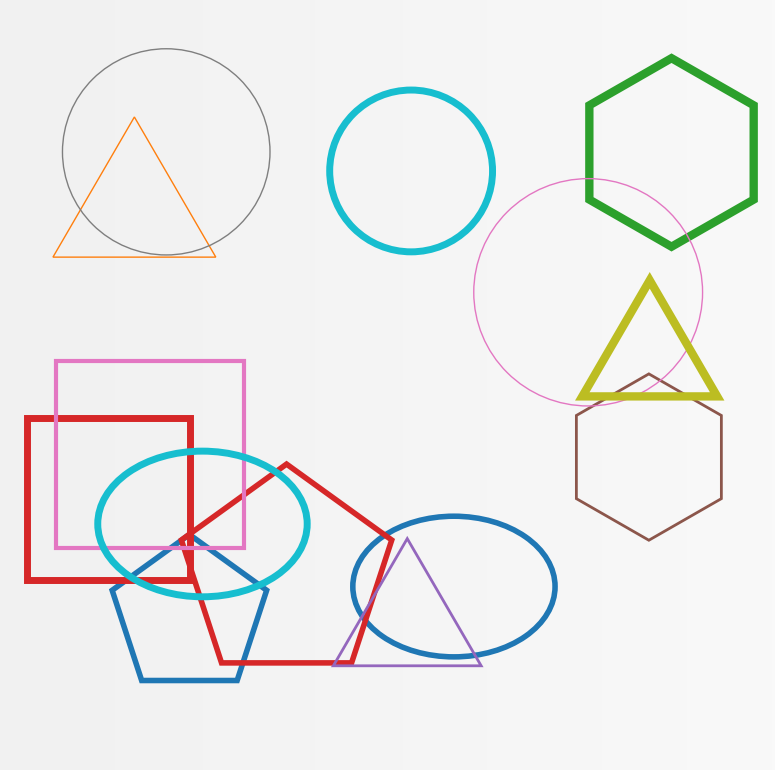[{"shape": "pentagon", "thickness": 2, "radius": 0.52, "center": [0.244, 0.201]}, {"shape": "oval", "thickness": 2, "radius": 0.65, "center": [0.586, 0.238]}, {"shape": "triangle", "thickness": 0.5, "radius": 0.61, "center": [0.173, 0.727]}, {"shape": "hexagon", "thickness": 3, "radius": 0.61, "center": [0.866, 0.802]}, {"shape": "pentagon", "thickness": 2, "radius": 0.71, "center": [0.37, 0.255]}, {"shape": "square", "thickness": 2.5, "radius": 0.53, "center": [0.14, 0.352]}, {"shape": "triangle", "thickness": 1, "radius": 0.55, "center": [0.525, 0.19]}, {"shape": "hexagon", "thickness": 1, "radius": 0.54, "center": [0.837, 0.406]}, {"shape": "circle", "thickness": 0.5, "radius": 0.74, "center": [0.759, 0.62]}, {"shape": "square", "thickness": 1.5, "radius": 0.61, "center": [0.193, 0.41]}, {"shape": "circle", "thickness": 0.5, "radius": 0.67, "center": [0.214, 0.803]}, {"shape": "triangle", "thickness": 3, "radius": 0.5, "center": [0.838, 0.535]}, {"shape": "oval", "thickness": 2.5, "radius": 0.68, "center": [0.261, 0.32]}, {"shape": "circle", "thickness": 2.5, "radius": 0.53, "center": [0.53, 0.778]}]